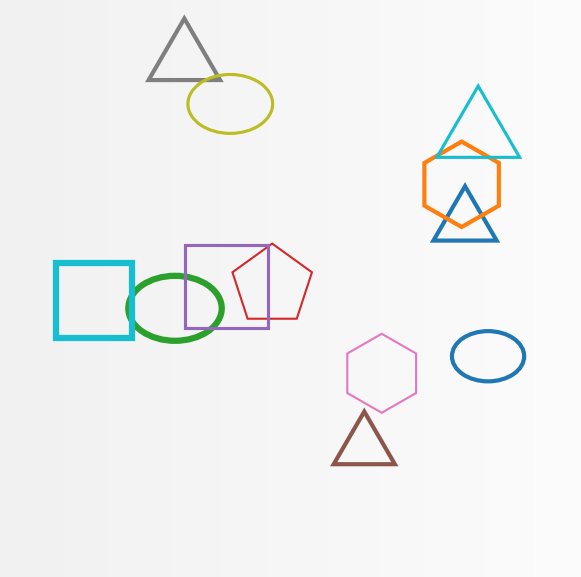[{"shape": "oval", "thickness": 2, "radius": 0.31, "center": [0.84, 0.382]}, {"shape": "triangle", "thickness": 2, "radius": 0.31, "center": [0.8, 0.614]}, {"shape": "hexagon", "thickness": 2, "radius": 0.37, "center": [0.794, 0.68]}, {"shape": "oval", "thickness": 3, "radius": 0.4, "center": [0.301, 0.465]}, {"shape": "pentagon", "thickness": 1, "radius": 0.36, "center": [0.468, 0.505]}, {"shape": "square", "thickness": 1.5, "radius": 0.36, "center": [0.39, 0.503]}, {"shape": "triangle", "thickness": 2, "radius": 0.3, "center": [0.627, 0.226]}, {"shape": "hexagon", "thickness": 1, "radius": 0.34, "center": [0.657, 0.353]}, {"shape": "triangle", "thickness": 2, "radius": 0.36, "center": [0.317, 0.896]}, {"shape": "oval", "thickness": 1.5, "radius": 0.36, "center": [0.396, 0.819]}, {"shape": "triangle", "thickness": 1.5, "radius": 0.41, "center": [0.823, 0.768]}, {"shape": "square", "thickness": 3, "radius": 0.33, "center": [0.162, 0.478]}]